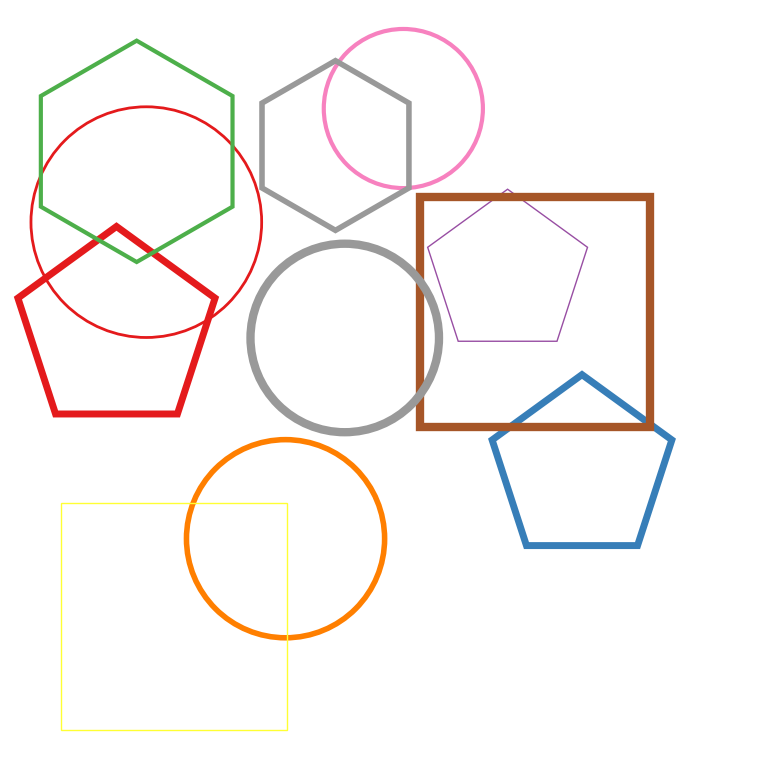[{"shape": "pentagon", "thickness": 2.5, "radius": 0.67, "center": [0.151, 0.571]}, {"shape": "circle", "thickness": 1, "radius": 0.75, "center": [0.19, 0.712]}, {"shape": "pentagon", "thickness": 2.5, "radius": 0.61, "center": [0.756, 0.391]}, {"shape": "hexagon", "thickness": 1.5, "radius": 0.72, "center": [0.178, 0.803]}, {"shape": "pentagon", "thickness": 0.5, "radius": 0.55, "center": [0.659, 0.645]}, {"shape": "circle", "thickness": 2, "radius": 0.64, "center": [0.371, 0.3]}, {"shape": "square", "thickness": 0.5, "radius": 0.74, "center": [0.226, 0.2]}, {"shape": "square", "thickness": 3, "radius": 0.75, "center": [0.695, 0.594]}, {"shape": "circle", "thickness": 1.5, "radius": 0.52, "center": [0.524, 0.859]}, {"shape": "hexagon", "thickness": 2, "radius": 0.55, "center": [0.436, 0.811]}, {"shape": "circle", "thickness": 3, "radius": 0.61, "center": [0.448, 0.561]}]